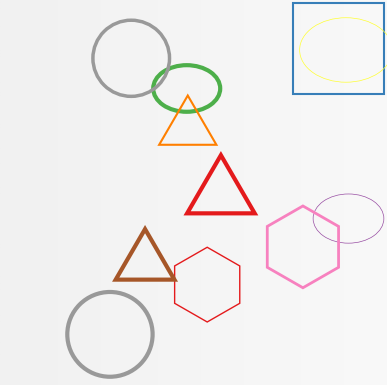[{"shape": "hexagon", "thickness": 1, "radius": 0.49, "center": [0.535, 0.261]}, {"shape": "triangle", "thickness": 3, "radius": 0.5, "center": [0.57, 0.496]}, {"shape": "square", "thickness": 1.5, "radius": 0.59, "center": [0.874, 0.873]}, {"shape": "oval", "thickness": 3, "radius": 0.43, "center": [0.482, 0.77]}, {"shape": "oval", "thickness": 0.5, "radius": 0.46, "center": [0.899, 0.432]}, {"shape": "triangle", "thickness": 1.5, "radius": 0.43, "center": [0.485, 0.667]}, {"shape": "oval", "thickness": 0.5, "radius": 0.6, "center": [0.893, 0.87]}, {"shape": "triangle", "thickness": 3, "radius": 0.44, "center": [0.374, 0.317]}, {"shape": "hexagon", "thickness": 2, "radius": 0.53, "center": [0.782, 0.359]}, {"shape": "circle", "thickness": 2.5, "radius": 0.49, "center": [0.339, 0.849]}, {"shape": "circle", "thickness": 3, "radius": 0.55, "center": [0.284, 0.132]}]